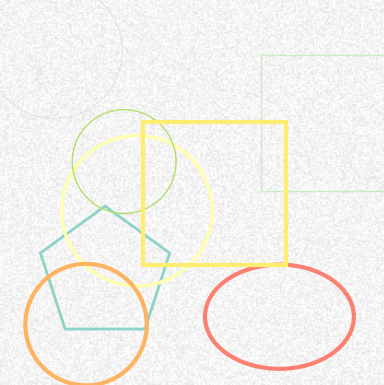[{"shape": "pentagon", "thickness": 2, "radius": 0.88, "center": [0.273, 0.288]}, {"shape": "circle", "thickness": 2.5, "radius": 0.98, "center": [0.356, 0.452]}, {"shape": "oval", "thickness": 3, "radius": 0.97, "center": [0.726, 0.177]}, {"shape": "circle", "thickness": 3, "radius": 0.79, "center": [0.224, 0.157]}, {"shape": "circle", "thickness": 1, "radius": 0.67, "center": [0.322, 0.58]}, {"shape": "circle", "thickness": 0.5, "radius": 0.88, "center": [0.142, 0.868]}, {"shape": "square", "thickness": 1, "radius": 0.88, "center": [0.855, 0.681]}, {"shape": "square", "thickness": 3, "radius": 0.93, "center": [0.557, 0.497]}]